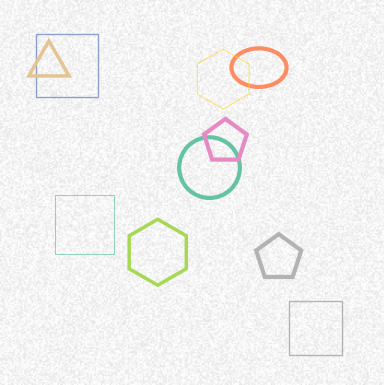[{"shape": "square", "thickness": 0.5, "radius": 0.38, "center": [0.219, 0.416]}, {"shape": "circle", "thickness": 3, "radius": 0.39, "center": [0.544, 0.565]}, {"shape": "oval", "thickness": 3, "radius": 0.36, "center": [0.673, 0.824]}, {"shape": "square", "thickness": 1, "radius": 0.4, "center": [0.175, 0.83]}, {"shape": "pentagon", "thickness": 3, "radius": 0.29, "center": [0.585, 0.633]}, {"shape": "hexagon", "thickness": 2.5, "radius": 0.43, "center": [0.41, 0.345]}, {"shape": "hexagon", "thickness": 0.5, "radius": 0.39, "center": [0.58, 0.795]}, {"shape": "triangle", "thickness": 2.5, "radius": 0.3, "center": [0.127, 0.833]}, {"shape": "square", "thickness": 1, "radius": 0.35, "center": [0.82, 0.147]}, {"shape": "pentagon", "thickness": 3, "radius": 0.31, "center": [0.724, 0.33]}]